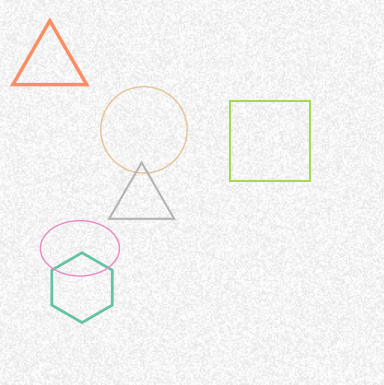[{"shape": "hexagon", "thickness": 2, "radius": 0.45, "center": [0.213, 0.253]}, {"shape": "triangle", "thickness": 2.5, "radius": 0.55, "center": [0.129, 0.836]}, {"shape": "oval", "thickness": 1, "radius": 0.51, "center": [0.208, 0.355]}, {"shape": "square", "thickness": 1.5, "radius": 0.52, "center": [0.701, 0.633]}, {"shape": "circle", "thickness": 1, "radius": 0.56, "center": [0.374, 0.663]}, {"shape": "triangle", "thickness": 1.5, "radius": 0.49, "center": [0.368, 0.48]}]